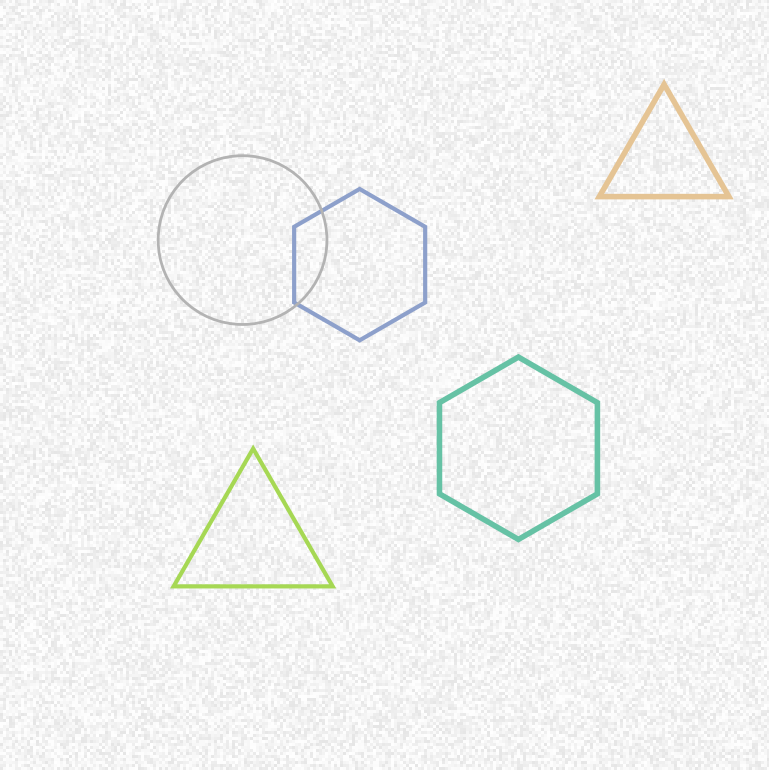[{"shape": "hexagon", "thickness": 2, "radius": 0.59, "center": [0.673, 0.418]}, {"shape": "hexagon", "thickness": 1.5, "radius": 0.49, "center": [0.467, 0.656]}, {"shape": "triangle", "thickness": 1.5, "radius": 0.6, "center": [0.329, 0.298]}, {"shape": "triangle", "thickness": 2, "radius": 0.49, "center": [0.862, 0.793]}, {"shape": "circle", "thickness": 1, "radius": 0.55, "center": [0.315, 0.688]}]